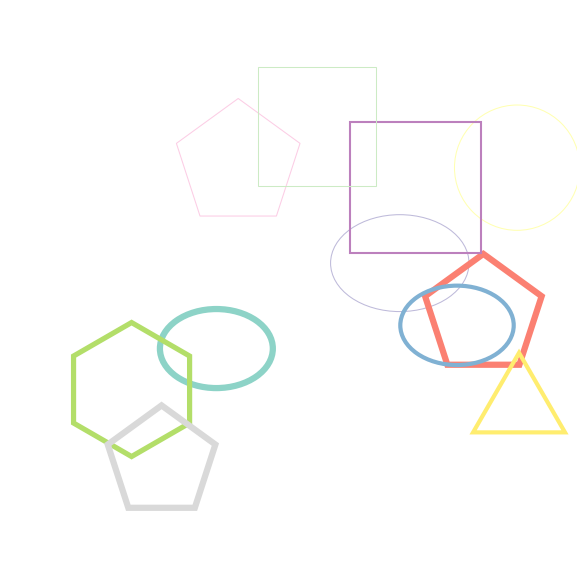[{"shape": "oval", "thickness": 3, "radius": 0.49, "center": [0.375, 0.396]}, {"shape": "circle", "thickness": 0.5, "radius": 0.54, "center": [0.895, 0.709]}, {"shape": "oval", "thickness": 0.5, "radius": 0.6, "center": [0.692, 0.544]}, {"shape": "pentagon", "thickness": 3, "radius": 0.53, "center": [0.837, 0.453]}, {"shape": "oval", "thickness": 2, "radius": 0.49, "center": [0.791, 0.436]}, {"shape": "hexagon", "thickness": 2.5, "radius": 0.58, "center": [0.228, 0.325]}, {"shape": "pentagon", "thickness": 0.5, "radius": 0.56, "center": [0.412, 0.716]}, {"shape": "pentagon", "thickness": 3, "radius": 0.49, "center": [0.28, 0.199]}, {"shape": "square", "thickness": 1, "radius": 0.57, "center": [0.72, 0.674]}, {"shape": "square", "thickness": 0.5, "radius": 0.51, "center": [0.549, 0.78]}, {"shape": "triangle", "thickness": 2, "radius": 0.46, "center": [0.899, 0.296]}]